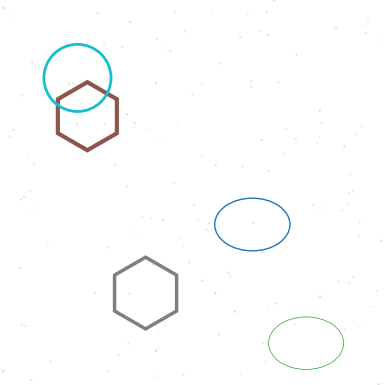[{"shape": "oval", "thickness": 1, "radius": 0.49, "center": [0.655, 0.417]}, {"shape": "oval", "thickness": 0.5, "radius": 0.49, "center": [0.795, 0.109]}, {"shape": "hexagon", "thickness": 3, "radius": 0.44, "center": [0.227, 0.698]}, {"shape": "hexagon", "thickness": 2.5, "radius": 0.47, "center": [0.378, 0.239]}, {"shape": "circle", "thickness": 2, "radius": 0.44, "center": [0.201, 0.798]}]